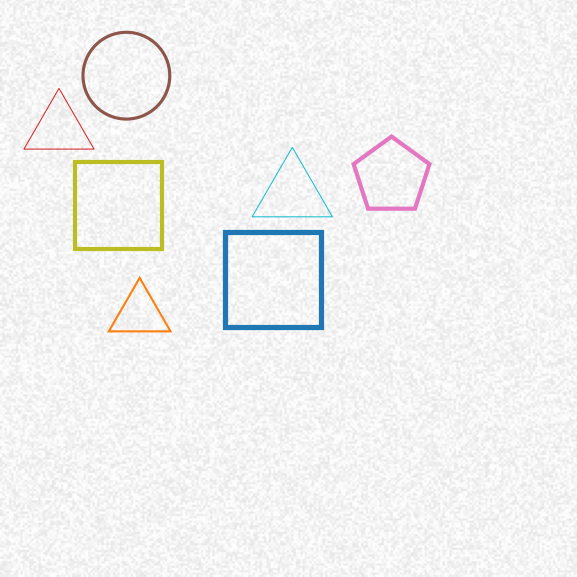[{"shape": "square", "thickness": 2.5, "radius": 0.41, "center": [0.473, 0.516]}, {"shape": "triangle", "thickness": 1, "radius": 0.31, "center": [0.242, 0.456]}, {"shape": "triangle", "thickness": 0.5, "radius": 0.35, "center": [0.102, 0.776]}, {"shape": "circle", "thickness": 1.5, "radius": 0.38, "center": [0.219, 0.868]}, {"shape": "pentagon", "thickness": 2, "radius": 0.35, "center": [0.678, 0.694]}, {"shape": "square", "thickness": 2, "radius": 0.38, "center": [0.205, 0.643]}, {"shape": "triangle", "thickness": 0.5, "radius": 0.4, "center": [0.506, 0.664]}]